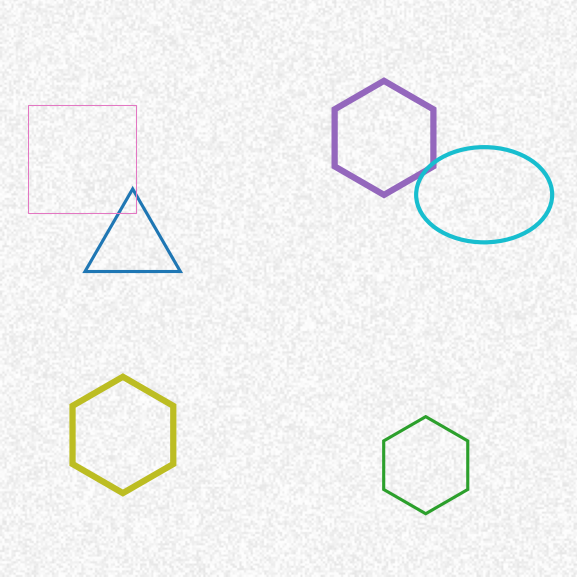[{"shape": "triangle", "thickness": 1.5, "radius": 0.48, "center": [0.23, 0.577]}, {"shape": "hexagon", "thickness": 1.5, "radius": 0.42, "center": [0.737, 0.194]}, {"shape": "hexagon", "thickness": 3, "radius": 0.49, "center": [0.665, 0.76]}, {"shape": "square", "thickness": 0.5, "radius": 0.47, "center": [0.142, 0.724]}, {"shape": "hexagon", "thickness": 3, "radius": 0.5, "center": [0.213, 0.246]}, {"shape": "oval", "thickness": 2, "radius": 0.59, "center": [0.838, 0.662]}]